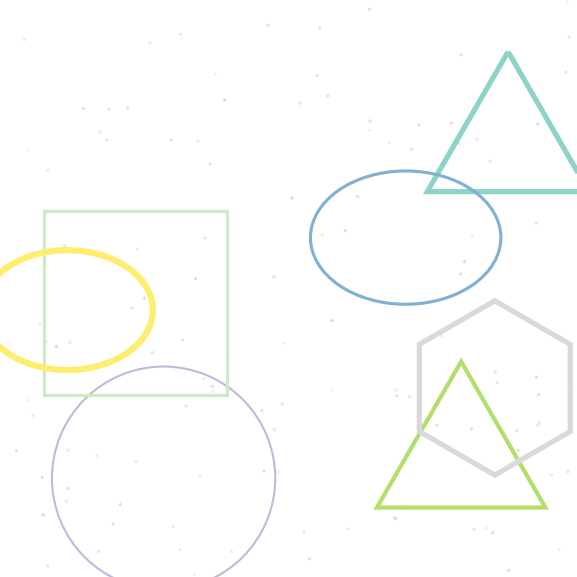[{"shape": "triangle", "thickness": 2.5, "radius": 0.81, "center": [0.88, 0.748]}, {"shape": "circle", "thickness": 1, "radius": 0.97, "center": [0.283, 0.171]}, {"shape": "oval", "thickness": 1.5, "radius": 0.82, "center": [0.702, 0.588]}, {"shape": "triangle", "thickness": 2, "radius": 0.84, "center": [0.799, 0.205]}, {"shape": "hexagon", "thickness": 2.5, "radius": 0.75, "center": [0.857, 0.327]}, {"shape": "square", "thickness": 1.5, "radius": 0.8, "center": [0.235, 0.475]}, {"shape": "oval", "thickness": 3, "radius": 0.74, "center": [0.117, 0.462]}]